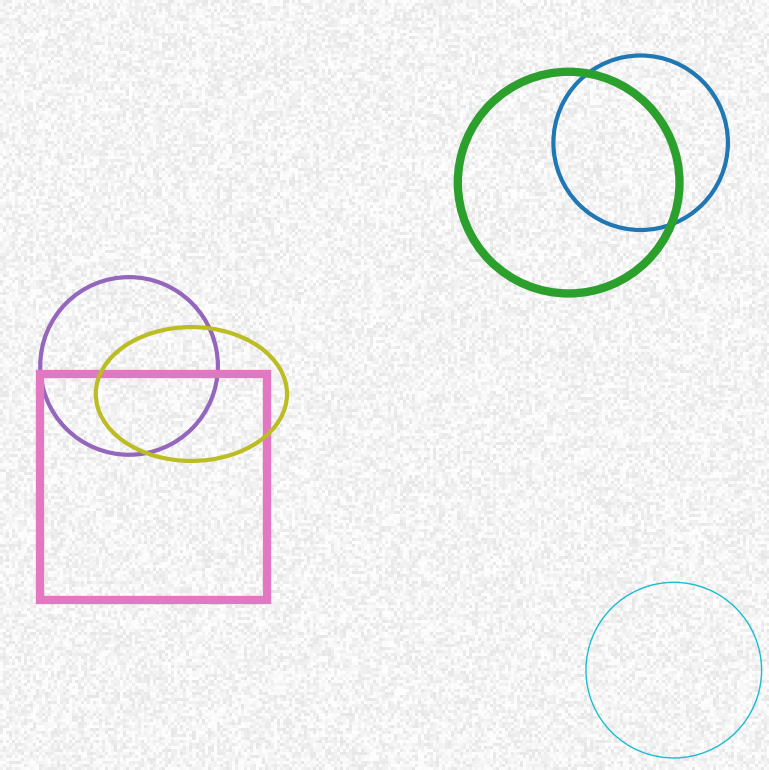[{"shape": "circle", "thickness": 1.5, "radius": 0.57, "center": [0.832, 0.815]}, {"shape": "circle", "thickness": 3, "radius": 0.72, "center": [0.739, 0.763]}, {"shape": "circle", "thickness": 1.5, "radius": 0.58, "center": [0.168, 0.525]}, {"shape": "square", "thickness": 3, "radius": 0.74, "center": [0.2, 0.367]}, {"shape": "oval", "thickness": 1.5, "radius": 0.62, "center": [0.249, 0.488]}, {"shape": "circle", "thickness": 0.5, "radius": 0.57, "center": [0.875, 0.13]}]